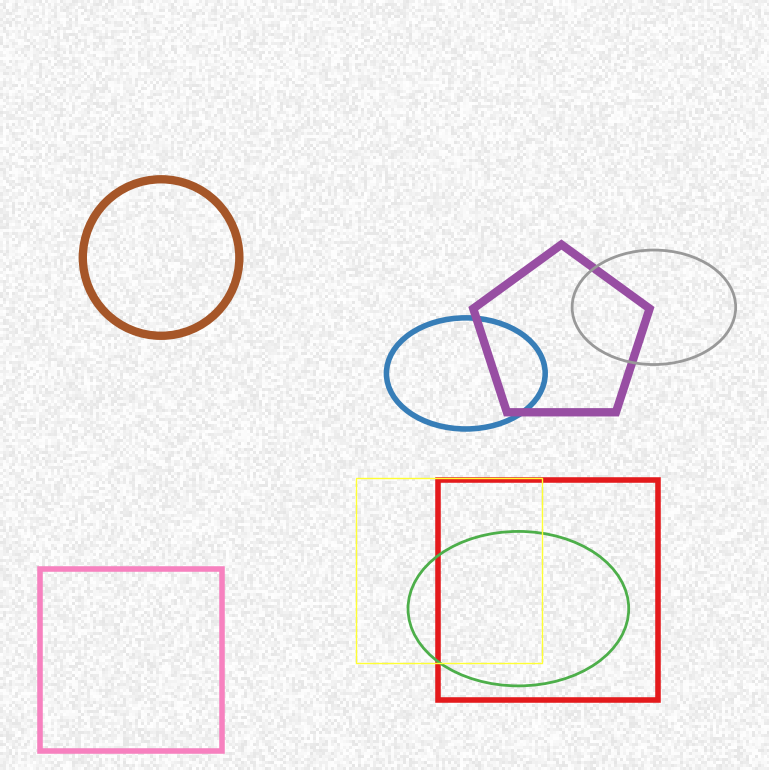[{"shape": "square", "thickness": 2, "radius": 0.71, "center": [0.711, 0.233]}, {"shape": "oval", "thickness": 2, "radius": 0.52, "center": [0.605, 0.515]}, {"shape": "oval", "thickness": 1, "radius": 0.72, "center": [0.673, 0.21]}, {"shape": "pentagon", "thickness": 3, "radius": 0.6, "center": [0.729, 0.562]}, {"shape": "square", "thickness": 0.5, "radius": 0.6, "center": [0.583, 0.259]}, {"shape": "circle", "thickness": 3, "radius": 0.51, "center": [0.209, 0.666]}, {"shape": "square", "thickness": 2, "radius": 0.59, "center": [0.17, 0.143]}, {"shape": "oval", "thickness": 1, "radius": 0.53, "center": [0.849, 0.601]}]